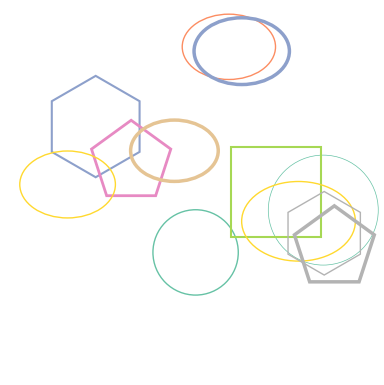[{"shape": "circle", "thickness": 1, "radius": 0.55, "center": [0.508, 0.344]}, {"shape": "circle", "thickness": 0.5, "radius": 0.71, "center": [0.84, 0.454]}, {"shape": "oval", "thickness": 1, "radius": 0.61, "center": [0.594, 0.878]}, {"shape": "hexagon", "thickness": 1.5, "radius": 0.66, "center": [0.249, 0.671]}, {"shape": "oval", "thickness": 2.5, "radius": 0.62, "center": [0.628, 0.867]}, {"shape": "pentagon", "thickness": 2, "radius": 0.54, "center": [0.341, 0.579]}, {"shape": "square", "thickness": 1.5, "radius": 0.58, "center": [0.716, 0.502]}, {"shape": "oval", "thickness": 1, "radius": 0.74, "center": [0.775, 0.425]}, {"shape": "oval", "thickness": 1, "radius": 0.62, "center": [0.176, 0.521]}, {"shape": "oval", "thickness": 2.5, "radius": 0.57, "center": [0.453, 0.608]}, {"shape": "hexagon", "thickness": 1, "radius": 0.54, "center": [0.842, 0.394]}, {"shape": "pentagon", "thickness": 2.5, "radius": 0.55, "center": [0.868, 0.356]}]